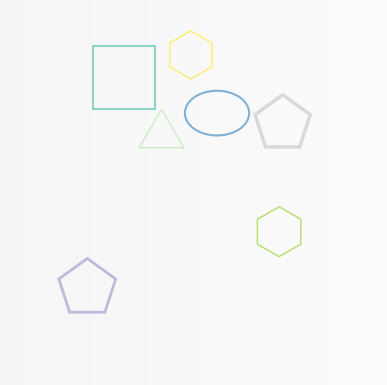[{"shape": "square", "thickness": 1.5, "radius": 0.4, "center": [0.32, 0.799]}, {"shape": "pentagon", "thickness": 2, "radius": 0.39, "center": [0.225, 0.251]}, {"shape": "oval", "thickness": 1.5, "radius": 0.41, "center": [0.56, 0.706]}, {"shape": "hexagon", "thickness": 1, "radius": 0.32, "center": [0.72, 0.398]}, {"shape": "pentagon", "thickness": 2.5, "radius": 0.37, "center": [0.729, 0.679]}, {"shape": "triangle", "thickness": 1, "radius": 0.33, "center": [0.417, 0.65]}, {"shape": "hexagon", "thickness": 1, "radius": 0.31, "center": [0.492, 0.857]}]